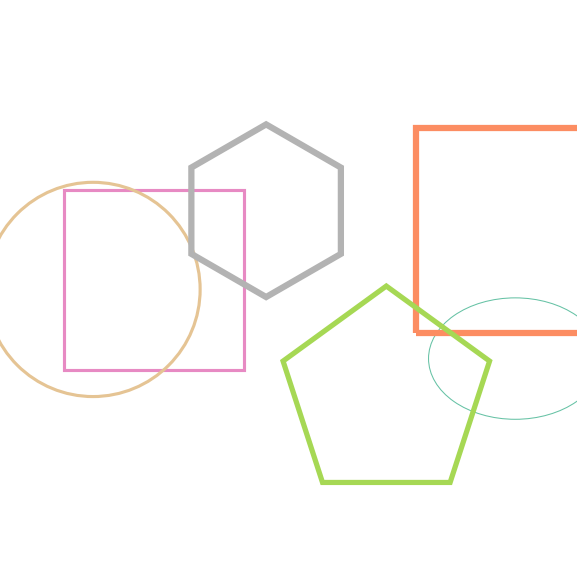[{"shape": "oval", "thickness": 0.5, "radius": 0.75, "center": [0.892, 0.378]}, {"shape": "square", "thickness": 3, "radius": 0.89, "center": [0.898, 0.6]}, {"shape": "square", "thickness": 1.5, "radius": 0.78, "center": [0.267, 0.514]}, {"shape": "pentagon", "thickness": 2.5, "radius": 0.94, "center": [0.669, 0.316]}, {"shape": "circle", "thickness": 1.5, "radius": 0.93, "center": [0.161, 0.498]}, {"shape": "hexagon", "thickness": 3, "radius": 0.75, "center": [0.461, 0.634]}]